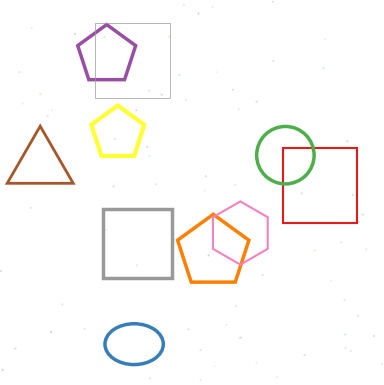[{"shape": "square", "thickness": 1.5, "radius": 0.48, "center": [0.832, 0.518]}, {"shape": "oval", "thickness": 2.5, "radius": 0.38, "center": [0.348, 0.106]}, {"shape": "circle", "thickness": 2.5, "radius": 0.37, "center": [0.741, 0.597]}, {"shape": "pentagon", "thickness": 2.5, "radius": 0.4, "center": [0.277, 0.857]}, {"shape": "pentagon", "thickness": 2.5, "radius": 0.49, "center": [0.554, 0.346]}, {"shape": "pentagon", "thickness": 3, "radius": 0.36, "center": [0.306, 0.654]}, {"shape": "triangle", "thickness": 2, "radius": 0.49, "center": [0.104, 0.573]}, {"shape": "hexagon", "thickness": 1.5, "radius": 0.41, "center": [0.624, 0.395]}, {"shape": "square", "thickness": 2.5, "radius": 0.45, "center": [0.358, 0.368]}, {"shape": "square", "thickness": 0.5, "radius": 0.49, "center": [0.344, 0.844]}]